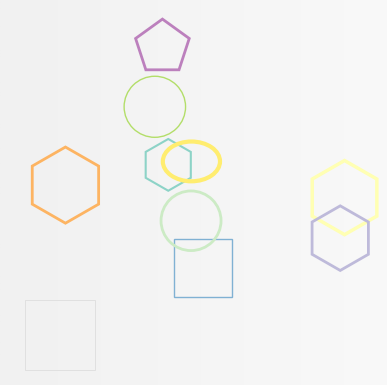[{"shape": "hexagon", "thickness": 1.5, "radius": 0.34, "center": [0.434, 0.572]}, {"shape": "hexagon", "thickness": 2.5, "radius": 0.48, "center": [0.889, 0.487]}, {"shape": "hexagon", "thickness": 2, "radius": 0.42, "center": [0.878, 0.381]}, {"shape": "square", "thickness": 1, "radius": 0.38, "center": [0.524, 0.304]}, {"shape": "hexagon", "thickness": 2, "radius": 0.49, "center": [0.169, 0.519]}, {"shape": "circle", "thickness": 1, "radius": 0.4, "center": [0.4, 0.723]}, {"shape": "square", "thickness": 0.5, "radius": 0.45, "center": [0.155, 0.13]}, {"shape": "pentagon", "thickness": 2, "radius": 0.36, "center": [0.419, 0.878]}, {"shape": "circle", "thickness": 2, "radius": 0.39, "center": [0.493, 0.427]}, {"shape": "oval", "thickness": 3, "radius": 0.37, "center": [0.494, 0.581]}]